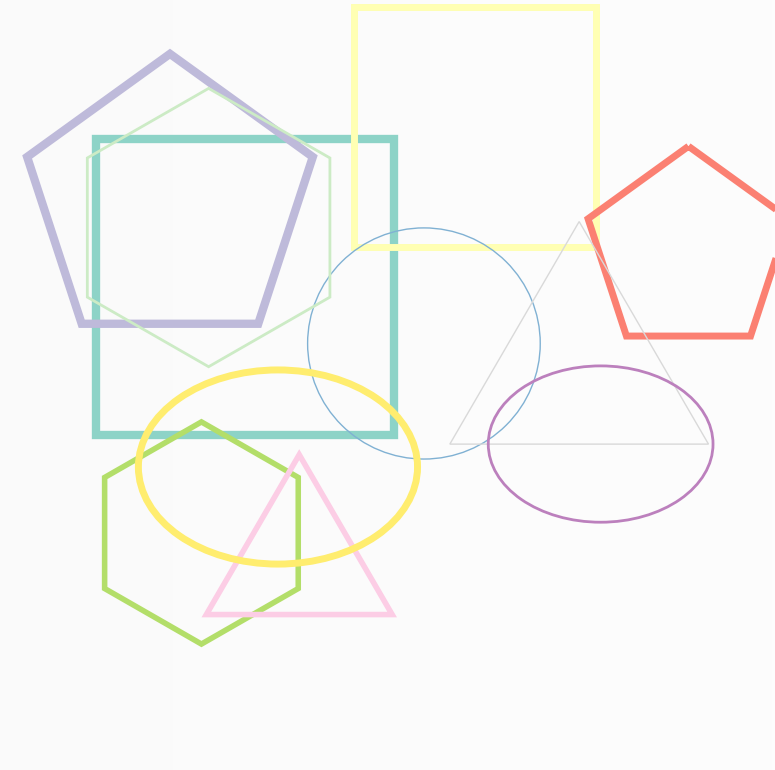[{"shape": "square", "thickness": 3, "radius": 0.96, "center": [0.316, 0.628]}, {"shape": "square", "thickness": 2.5, "radius": 0.78, "center": [0.613, 0.835]}, {"shape": "pentagon", "thickness": 3, "radius": 0.97, "center": [0.219, 0.736]}, {"shape": "pentagon", "thickness": 2.5, "radius": 0.68, "center": [0.888, 0.674]}, {"shape": "circle", "thickness": 0.5, "radius": 0.75, "center": [0.547, 0.554]}, {"shape": "hexagon", "thickness": 2, "radius": 0.72, "center": [0.26, 0.308]}, {"shape": "triangle", "thickness": 2, "radius": 0.69, "center": [0.386, 0.271]}, {"shape": "triangle", "thickness": 0.5, "radius": 0.96, "center": [0.747, 0.52]}, {"shape": "oval", "thickness": 1, "radius": 0.73, "center": [0.775, 0.423]}, {"shape": "hexagon", "thickness": 1, "radius": 0.9, "center": [0.269, 0.704]}, {"shape": "oval", "thickness": 2.5, "radius": 0.9, "center": [0.359, 0.393]}]